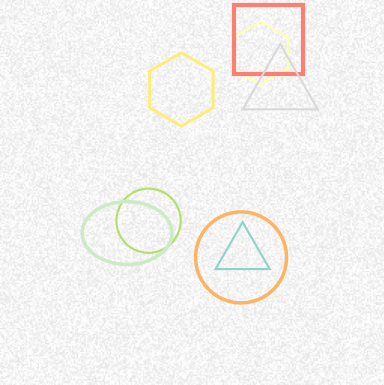[{"shape": "triangle", "thickness": 1.5, "radius": 0.41, "center": [0.63, 0.342]}, {"shape": "hexagon", "thickness": 1.5, "radius": 0.41, "center": [0.677, 0.862]}, {"shape": "square", "thickness": 3, "radius": 0.45, "center": [0.698, 0.897]}, {"shape": "circle", "thickness": 2.5, "radius": 0.59, "center": [0.626, 0.331]}, {"shape": "circle", "thickness": 1.5, "radius": 0.42, "center": [0.386, 0.427]}, {"shape": "triangle", "thickness": 1.5, "radius": 0.56, "center": [0.728, 0.773]}, {"shape": "oval", "thickness": 2.5, "radius": 0.58, "center": [0.33, 0.395]}, {"shape": "hexagon", "thickness": 2, "radius": 0.48, "center": [0.471, 0.768]}]